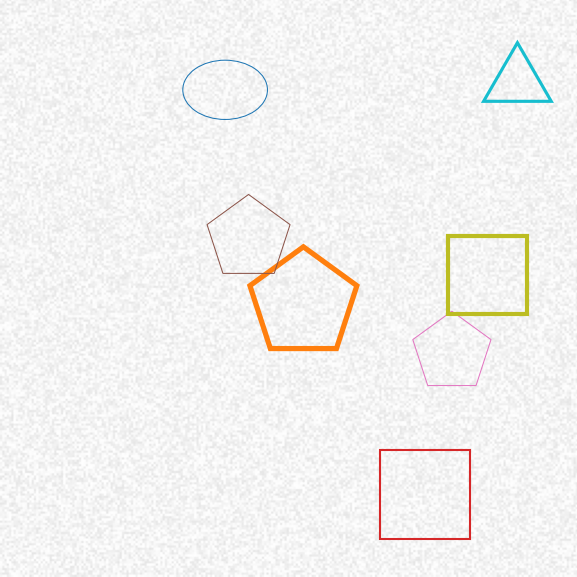[{"shape": "oval", "thickness": 0.5, "radius": 0.37, "center": [0.39, 0.844]}, {"shape": "pentagon", "thickness": 2.5, "radius": 0.49, "center": [0.525, 0.474]}, {"shape": "square", "thickness": 1, "radius": 0.39, "center": [0.736, 0.143]}, {"shape": "pentagon", "thickness": 0.5, "radius": 0.38, "center": [0.43, 0.587]}, {"shape": "pentagon", "thickness": 0.5, "radius": 0.36, "center": [0.782, 0.389]}, {"shape": "square", "thickness": 2, "radius": 0.34, "center": [0.844, 0.523]}, {"shape": "triangle", "thickness": 1.5, "radius": 0.34, "center": [0.896, 0.858]}]